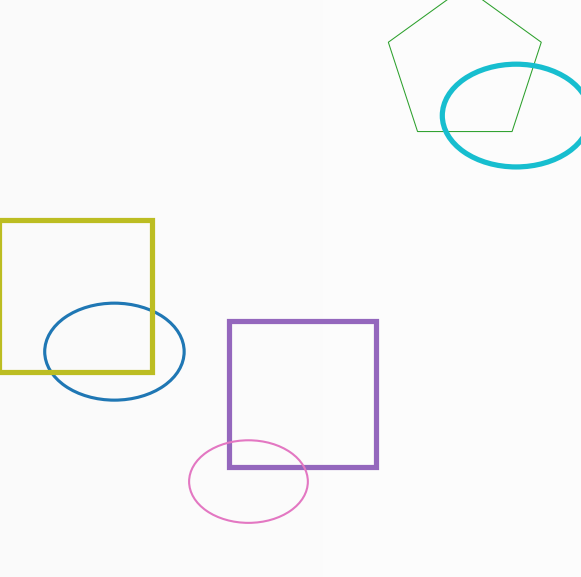[{"shape": "oval", "thickness": 1.5, "radius": 0.6, "center": [0.197, 0.39]}, {"shape": "pentagon", "thickness": 0.5, "radius": 0.69, "center": [0.8, 0.883]}, {"shape": "square", "thickness": 2.5, "radius": 0.63, "center": [0.52, 0.317]}, {"shape": "oval", "thickness": 1, "radius": 0.51, "center": [0.427, 0.165]}, {"shape": "square", "thickness": 2.5, "radius": 0.66, "center": [0.13, 0.486]}, {"shape": "oval", "thickness": 2.5, "radius": 0.64, "center": [0.888, 0.799]}]